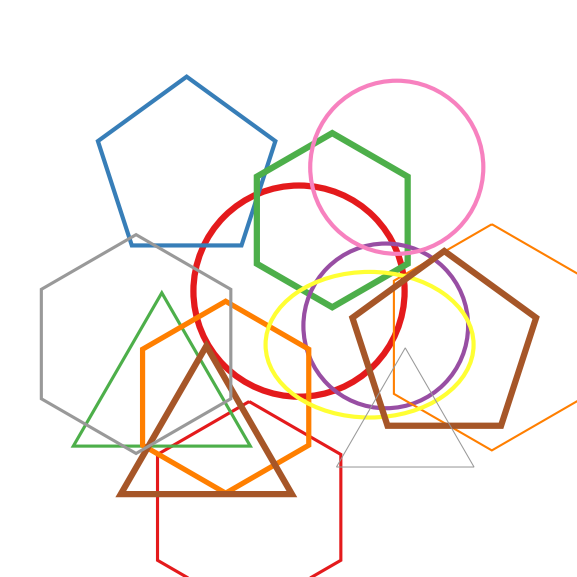[{"shape": "hexagon", "thickness": 1.5, "radius": 0.92, "center": [0.431, 0.121]}, {"shape": "circle", "thickness": 3, "radius": 0.91, "center": [0.518, 0.495]}, {"shape": "pentagon", "thickness": 2, "radius": 0.81, "center": [0.323, 0.705]}, {"shape": "triangle", "thickness": 1.5, "radius": 0.88, "center": [0.28, 0.315]}, {"shape": "hexagon", "thickness": 3, "radius": 0.75, "center": [0.575, 0.618]}, {"shape": "circle", "thickness": 2, "radius": 0.71, "center": [0.668, 0.435]}, {"shape": "hexagon", "thickness": 2.5, "radius": 0.83, "center": [0.391, 0.311]}, {"shape": "hexagon", "thickness": 1, "radius": 0.98, "center": [0.852, 0.415]}, {"shape": "oval", "thickness": 2, "radius": 0.9, "center": [0.64, 0.402]}, {"shape": "pentagon", "thickness": 3, "radius": 0.84, "center": [0.769, 0.397]}, {"shape": "triangle", "thickness": 3, "radius": 0.86, "center": [0.357, 0.229]}, {"shape": "circle", "thickness": 2, "radius": 0.75, "center": [0.687, 0.709]}, {"shape": "hexagon", "thickness": 1.5, "radius": 0.95, "center": [0.236, 0.403]}, {"shape": "triangle", "thickness": 0.5, "radius": 0.69, "center": [0.702, 0.259]}]